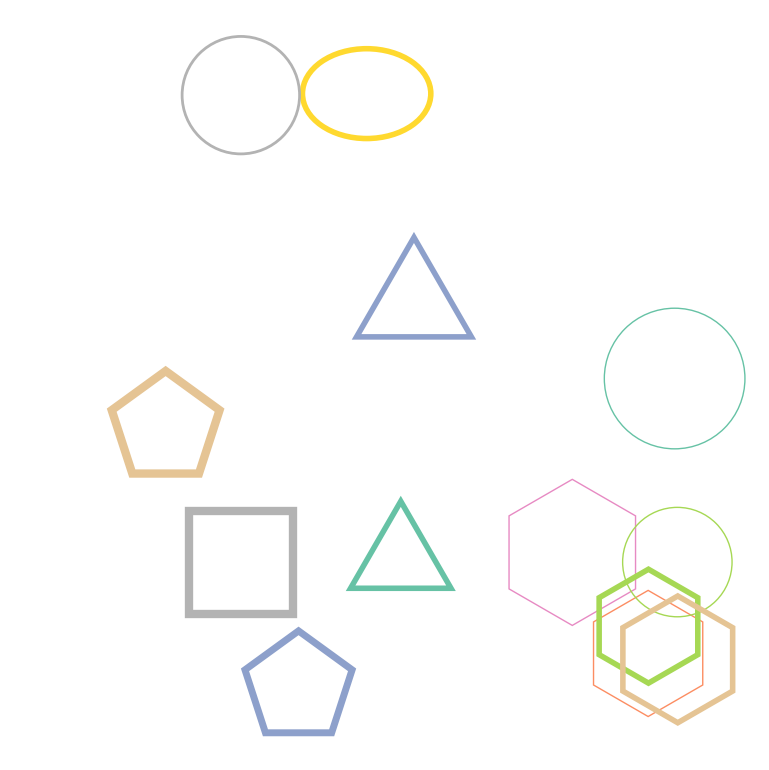[{"shape": "circle", "thickness": 0.5, "radius": 0.46, "center": [0.876, 0.508]}, {"shape": "triangle", "thickness": 2, "radius": 0.38, "center": [0.52, 0.274]}, {"shape": "hexagon", "thickness": 0.5, "radius": 0.41, "center": [0.842, 0.151]}, {"shape": "pentagon", "thickness": 2.5, "radius": 0.37, "center": [0.388, 0.108]}, {"shape": "triangle", "thickness": 2, "radius": 0.43, "center": [0.538, 0.606]}, {"shape": "hexagon", "thickness": 0.5, "radius": 0.47, "center": [0.743, 0.283]}, {"shape": "hexagon", "thickness": 2, "radius": 0.37, "center": [0.842, 0.187]}, {"shape": "circle", "thickness": 0.5, "radius": 0.36, "center": [0.88, 0.27]}, {"shape": "oval", "thickness": 2, "radius": 0.42, "center": [0.476, 0.878]}, {"shape": "hexagon", "thickness": 2, "radius": 0.41, "center": [0.88, 0.144]}, {"shape": "pentagon", "thickness": 3, "radius": 0.37, "center": [0.215, 0.445]}, {"shape": "circle", "thickness": 1, "radius": 0.38, "center": [0.313, 0.876]}, {"shape": "square", "thickness": 3, "radius": 0.34, "center": [0.313, 0.269]}]